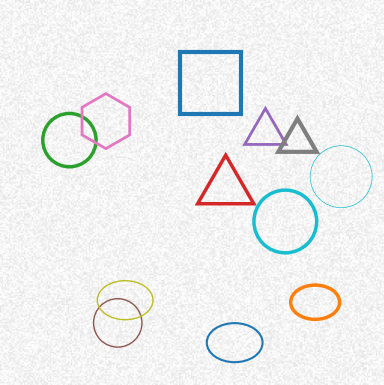[{"shape": "square", "thickness": 3, "radius": 0.4, "center": [0.547, 0.784]}, {"shape": "oval", "thickness": 1.5, "radius": 0.36, "center": [0.61, 0.11]}, {"shape": "oval", "thickness": 2.5, "radius": 0.32, "center": [0.819, 0.215]}, {"shape": "circle", "thickness": 2.5, "radius": 0.35, "center": [0.18, 0.636]}, {"shape": "triangle", "thickness": 2.5, "radius": 0.42, "center": [0.586, 0.513]}, {"shape": "triangle", "thickness": 2, "radius": 0.31, "center": [0.689, 0.656]}, {"shape": "circle", "thickness": 1, "radius": 0.31, "center": [0.306, 0.161]}, {"shape": "hexagon", "thickness": 2, "radius": 0.36, "center": [0.275, 0.685]}, {"shape": "triangle", "thickness": 3, "radius": 0.29, "center": [0.773, 0.634]}, {"shape": "oval", "thickness": 1, "radius": 0.36, "center": [0.325, 0.22]}, {"shape": "circle", "thickness": 2.5, "radius": 0.41, "center": [0.741, 0.425]}, {"shape": "circle", "thickness": 0.5, "radius": 0.4, "center": [0.886, 0.541]}]